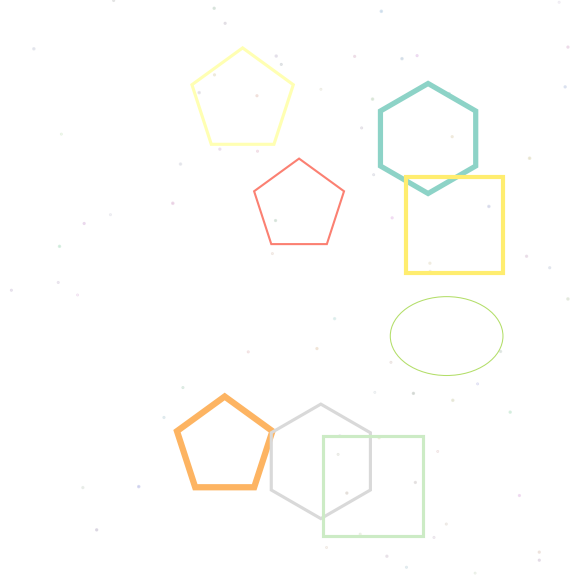[{"shape": "hexagon", "thickness": 2.5, "radius": 0.48, "center": [0.741, 0.759]}, {"shape": "pentagon", "thickness": 1.5, "radius": 0.46, "center": [0.42, 0.824]}, {"shape": "pentagon", "thickness": 1, "radius": 0.41, "center": [0.518, 0.643]}, {"shape": "pentagon", "thickness": 3, "radius": 0.43, "center": [0.389, 0.226]}, {"shape": "oval", "thickness": 0.5, "radius": 0.49, "center": [0.773, 0.417]}, {"shape": "hexagon", "thickness": 1.5, "radius": 0.5, "center": [0.556, 0.2]}, {"shape": "square", "thickness": 1.5, "radius": 0.44, "center": [0.646, 0.158]}, {"shape": "square", "thickness": 2, "radius": 0.42, "center": [0.787, 0.61]}]